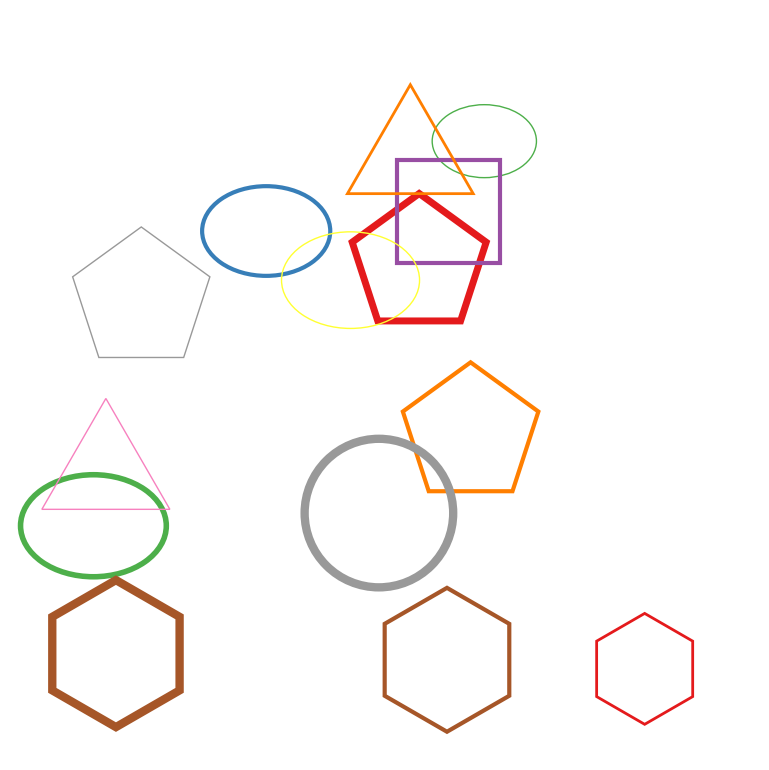[{"shape": "pentagon", "thickness": 2.5, "radius": 0.46, "center": [0.544, 0.657]}, {"shape": "hexagon", "thickness": 1, "radius": 0.36, "center": [0.837, 0.131]}, {"shape": "oval", "thickness": 1.5, "radius": 0.42, "center": [0.346, 0.7]}, {"shape": "oval", "thickness": 2, "radius": 0.47, "center": [0.121, 0.317]}, {"shape": "oval", "thickness": 0.5, "radius": 0.34, "center": [0.629, 0.817]}, {"shape": "square", "thickness": 1.5, "radius": 0.33, "center": [0.583, 0.726]}, {"shape": "triangle", "thickness": 1, "radius": 0.47, "center": [0.533, 0.796]}, {"shape": "pentagon", "thickness": 1.5, "radius": 0.46, "center": [0.611, 0.437]}, {"shape": "oval", "thickness": 0.5, "radius": 0.45, "center": [0.455, 0.636]}, {"shape": "hexagon", "thickness": 1.5, "radius": 0.47, "center": [0.58, 0.143]}, {"shape": "hexagon", "thickness": 3, "radius": 0.48, "center": [0.151, 0.151]}, {"shape": "triangle", "thickness": 0.5, "radius": 0.48, "center": [0.137, 0.387]}, {"shape": "pentagon", "thickness": 0.5, "radius": 0.47, "center": [0.183, 0.612]}, {"shape": "circle", "thickness": 3, "radius": 0.48, "center": [0.492, 0.334]}]